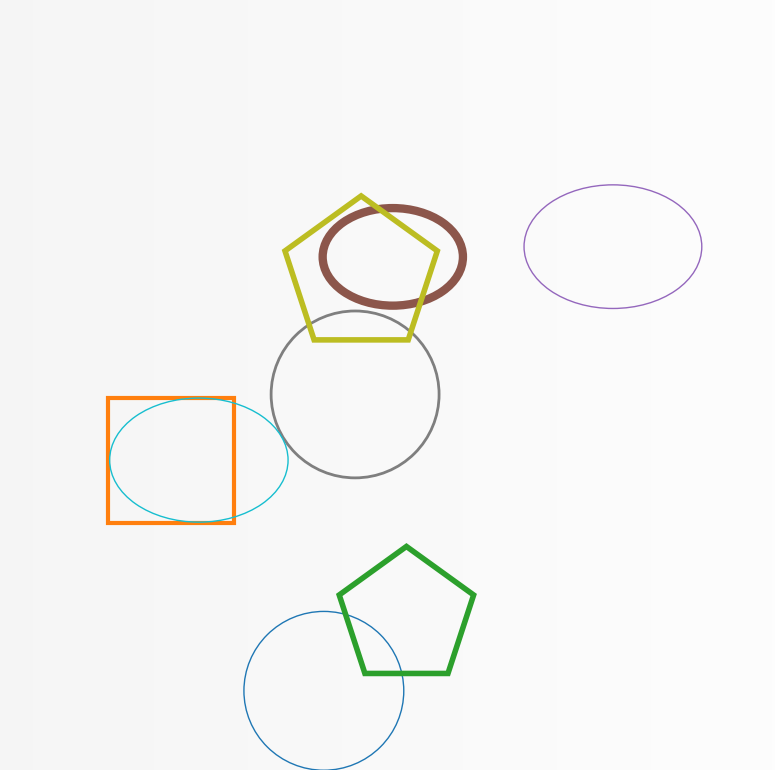[{"shape": "circle", "thickness": 0.5, "radius": 0.52, "center": [0.418, 0.103]}, {"shape": "square", "thickness": 1.5, "radius": 0.41, "center": [0.22, 0.402]}, {"shape": "pentagon", "thickness": 2, "radius": 0.46, "center": [0.524, 0.199]}, {"shape": "oval", "thickness": 0.5, "radius": 0.57, "center": [0.791, 0.68]}, {"shape": "oval", "thickness": 3, "radius": 0.45, "center": [0.507, 0.666]}, {"shape": "circle", "thickness": 1, "radius": 0.54, "center": [0.458, 0.488]}, {"shape": "pentagon", "thickness": 2, "radius": 0.52, "center": [0.466, 0.642]}, {"shape": "oval", "thickness": 0.5, "radius": 0.58, "center": [0.257, 0.402]}]